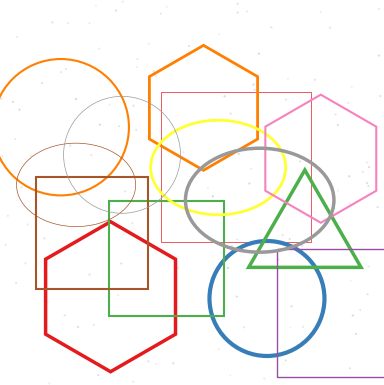[{"shape": "hexagon", "thickness": 2.5, "radius": 0.97, "center": [0.287, 0.229]}, {"shape": "square", "thickness": 0.5, "radius": 0.97, "center": [0.612, 0.567]}, {"shape": "circle", "thickness": 3, "radius": 0.75, "center": [0.693, 0.225]}, {"shape": "triangle", "thickness": 2.5, "radius": 0.84, "center": [0.792, 0.39]}, {"shape": "square", "thickness": 1.5, "radius": 0.75, "center": [0.432, 0.329]}, {"shape": "square", "thickness": 1, "radius": 0.83, "center": [0.886, 0.188]}, {"shape": "circle", "thickness": 1.5, "radius": 0.89, "center": [0.158, 0.67]}, {"shape": "hexagon", "thickness": 2, "radius": 0.81, "center": [0.529, 0.72]}, {"shape": "oval", "thickness": 2, "radius": 0.88, "center": [0.567, 0.565]}, {"shape": "square", "thickness": 1.5, "radius": 0.73, "center": [0.239, 0.395]}, {"shape": "oval", "thickness": 0.5, "radius": 0.77, "center": [0.198, 0.52]}, {"shape": "hexagon", "thickness": 1.5, "radius": 0.83, "center": [0.833, 0.588]}, {"shape": "circle", "thickness": 0.5, "radius": 0.76, "center": [0.317, 0.598]}, {"shape": "oval", "thickness": 2.5, "radius": 0.96, "center": [0.675, 0.48]}]